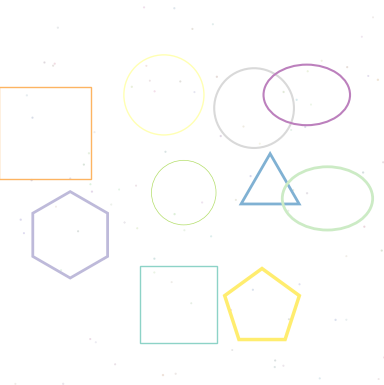[{"shape": "square", "thickness": 1, "radius": 0.5, "center": [0.463, 0.208]}, {"shape": "circle", "thickness": 1, "radius": 0.52, "center": [0.426, 0.753]}, {"shape": "hexagon", "thickness": 2, "radius": 0.56, "center": [0.182, 0.39]}, {"shape": "triangle", "thickness": 2, "radius": 0.44, "center": [0.702, 0.514]}, {"shape": "square", "thickness": 1, "radius": 0.59, "center": [0.116, 0.655]}, {"shape": "circle", "thickness": 0.5, "radius": 0.42, "center": [0.477, 0.5]}, {"shape": "circle", "thickness": 1.5, "radius": 0.52, "center": [0.66, 0.719]}, {"shape": "oval", "thickness": 1.5, "radius": 0.56, "center": [0.797, 0.753]}, {"shape": "oval", "thickness": 2, "radius": 0.59, "center": [0.851, 0.485]}, {"shape": "pentagon", "thickness": 2.5, "radius": 0.51, "center": [0.681, 0.201]}]